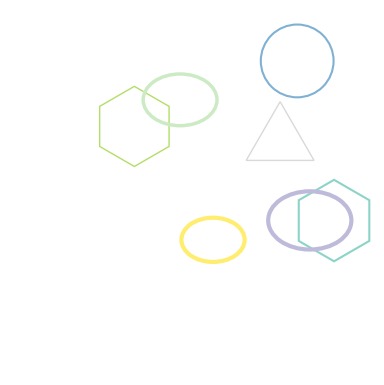[{"shape": "hexagon", "thickness": 1.5, "radius": 0.53, "center": [0.868, 0.427]}, {"shape": "oval", "thickness": 3, "radius": 0.54, "center": [0.805, 0.428]}, {"shape": "circle", "thickness": 1.5, "radius": 0.47, "center": [0.772, 0.842]}, {"shape": "hexagon", "thickness": 1, "radius": 0.52, "center": [0.349, 0.672]}, {"shape": "triangle", "thickness": 1, "radius": 0.51, "center": [0.728, 0.634]}, {"shape": "oval", "thickness": 2.5, "radius": 0.48, "center": [0.468, 0.741]}, {"shape": "oval", "thickness": 3, "radius": 0.41, "center": [0.553, 0.377]}]